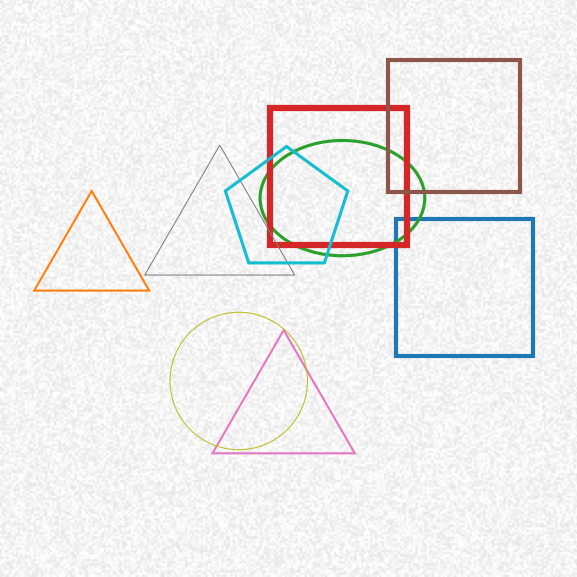[{"shape": "square", "thickness": 2, "radius": 0.59, "center": [0.805, 0.501]}, {"shape": "triangle", "thickness": 1, "radius": 0.57, "center": [0.159, 0.553]}, {"shape": "oval", "thickness": 1.5, "radius": 0.71, "center": [0.593, 0.656]}, {"shape": "square", "thickness": 3, "radius": 0.59, "center": [0.586, 0.694]}, {"shape": "square", "thickness": 2, "radius": 0.57, "center": [0.785, 0.782]}, {"shape": "triangle", "thickness": 1, "radius": 0.71, "center": [0.491, 0.285]}, {"shape": "triangle", "thickness": 0.5, "radius": 0.75, "center": [0.381, 0.598]}, {"shape": "circle", "thickness": 0.5, "radius": 0.6, "center": [0.413, 0.339]}, {"shape": "pentagon", "thickness": 1.5, "radius": 0.56, "center": [0.496, 0.634]}]